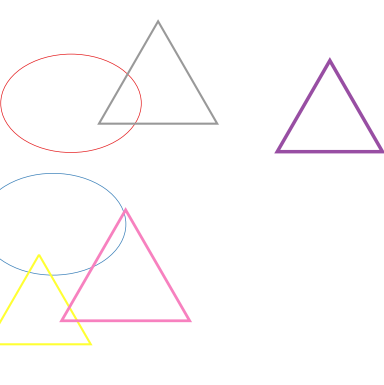[{"shape": "oval", "thickness": 0.5, "radius": 0.91, "center": [0.184, 0.732]}, {"shape": "oval", "thickness": 0.5, "radius": 0.94, "center": [0.138, 0.418]}, {"shape": "triangle", "thickness": 2.5, "radius": 0.79, "center": [0.857, 0.685]}, {"shape": "triangle", "thickness": 1.5, "radius": 0.78, "center": [0.101, 0.183]}, {"shape": "triangle", "thickness": 2, "radius": 0.96, "center": [0.326, 0.263]}, {"shape": "triangle", "thickness": 1.5, "radius": 0.89, "center": [0.411, 0.767]}]